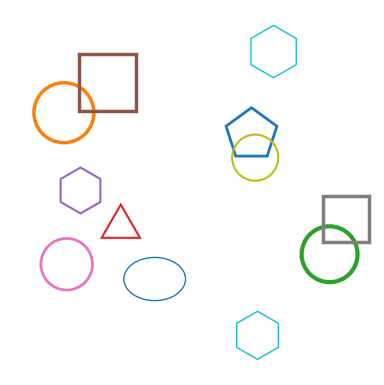[{"shape": "pentagon", "thickness": 2, "radius": 0.35, "center": [0.653, 0.651]}, {"shape": "oval", "thickness": 1, "radius": 0.4, "center": [0.402, 0.275]}, {"shape": "circle", "thickness": 2.5, "radius": 0.39, "center": [0.166, 0.707]}, {"shape": "circle", "thickness": 3, "radius": 0.36, "center": [0.856, 0.34]}, {"shape": "triangle", "thickness": 1.5, "radius": 0.29, "center": [0.314, 0.411]}, {"shape": "hexagon", "thickness": 1.5, "radius": 0.3, "center": [0.209, 0.505]}, {"shape": "square", "thickness": 2.5, "radius": 0.37, "center": [0.279, 0.787]}, {"shape": "circle", "thickness": 2, "radius": 0.33, "center": [0.173, 0.314]}, {"shape": "square", "thickness": 2.5, "radius": 0.3, "center": [0.898, 0.431]}, {"shape": "circle", "thickness": 1.5, "radius": 0.3, "center": [0.663, 0.591]}, {"shape": "hexagon", "thickness": 1, "radius": 0.31, "center": [0.669, 0.129]}, {"shape": "hexagon", "thickness": 1, "radius": 0.34, "center": [0.711, 0.866]}]